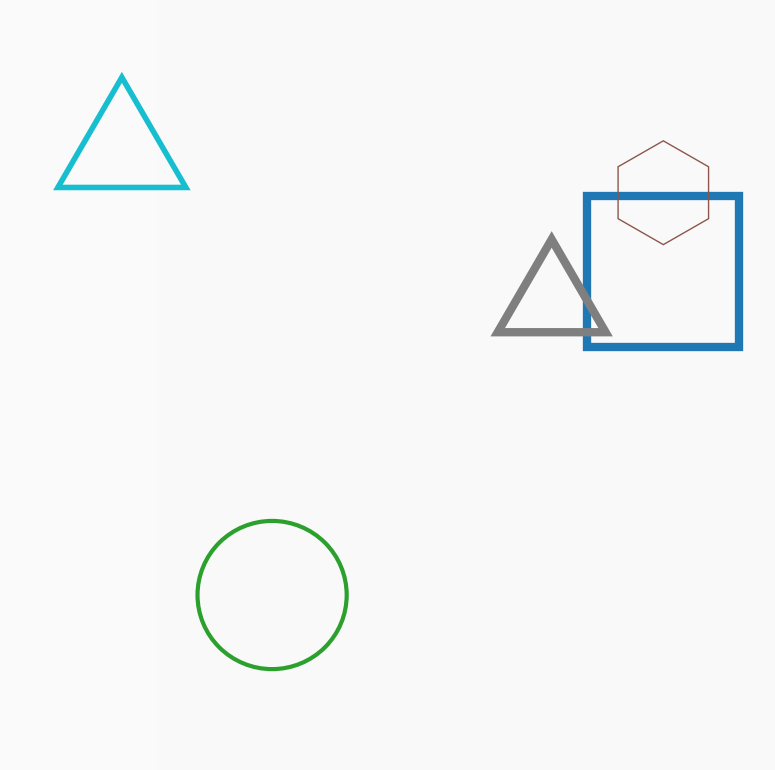[{"shape": "square", "thickness": 3, "radius": 0.49, "center": [0.855, 0.648]}, {"shape": "circle", "thickness": 1.5, "radius": 0.48, "center": [0.351, 0.227]}, {"shape": "hexagon", "thickness": 0.5, "radius": 0.34, "center": [0.856, 0.75]}, {"shape": "triangle", "thickness": 3, "radius": 0.4, "center": [0.712, 0.609]}, {"shape": "triangle", "thickness": 2, "radius": 0.48, "center": [0.157, 0.804]}]